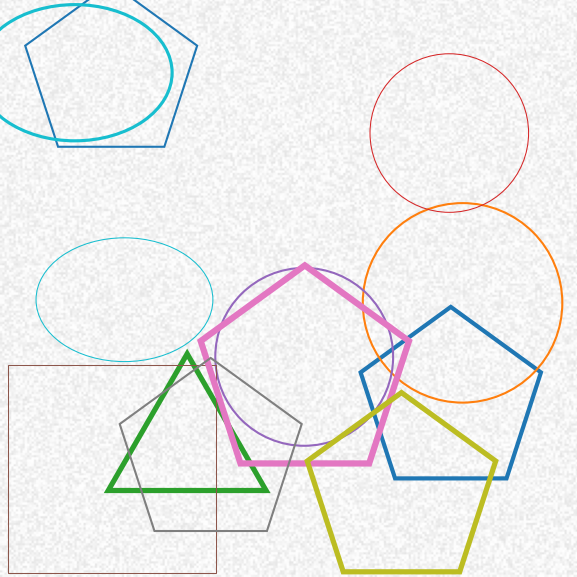[{"shape": "pentagon", "thickness": 1, "radius": 0.78, "center": [0.193, 0.872]}, {"shape": "pentagon", "thickness": 2, "radius": 0.82, "center": [0.781, 0.304]}, {"shape": "circle", "thickness": 1, "radius": 0.86, "center": [0.801, 0.475]}, {"shape": "triangle", "thickness": 2.5, "radius": 0.79, "center": [0.324, 0.229]}, {"shape": "circle", "thickness": 0.5, "radius": 0.69, "center": [0.778, 0.769]}, {"shape": "circle", "thickness": 1, "radius": 0.77, "center": [0.527, 0.381]}, {"shape": "square", "thickness": 0.5, "radius": 0.9, "center": [0.194, 0.187]}, {"shape": "pentagon", "thickness": 3, "radius": 0.95, "center": [0.528, 0.35]}, {"shape": "pentagon", "thickness": 1, "radius": 0.83, "center": [0.365, 0.214]}, {"shape": "pentagon", "thickness": 2.5, "radius": 0.86, "center": [0.695, 0.148]}, {"shape": "oval", "thickness": 1.5, "radius": 0.84, "center": [0.13, 0.873]}, {"shape": "oval", "thickness": 0.5, "radius": 0.77, "center": [0.216, 0.48]}]